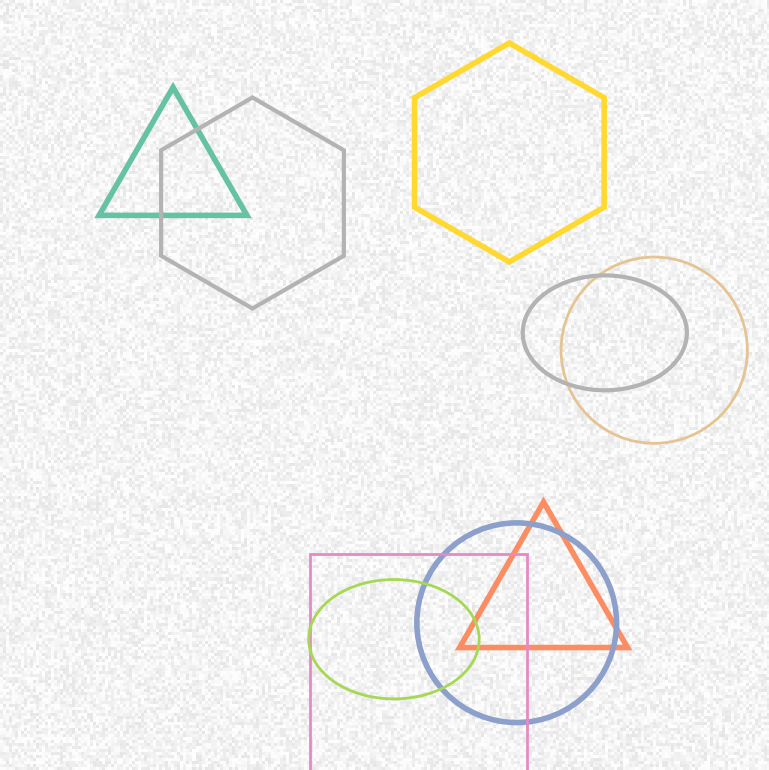[{"shape": "triangle", "thickness": 2, "radius": 0.55, "center": [0.225, 0.776]}, {"shape": "triangle", "thickness": 2, "radius": 0.63, "center": [0.706, 0.222]}, {"shape": "circle", "thickness": 2, "radius": 0.65, "center": [0.671, 0.191]}, {"shape": "square", "thickness": 1, "radius": 0.7, "center": [0.543, 0.139]}, {"shape": "oval", "thickness": 1, "radius": 0.55, "center": [0.512, 0.17]}, {"shape": "hexagon", "thickness": 2, "radius": 0.71, "center": [0.661, 0.802]}, {"shape": "circle", "thickness": 1, "radius": 0.6, "center": [0.85, 0.545]}, {"shape": "oval", "thickness": 1.5, "radius": 0.53, "center": [0.785, 0.568]}, {"shape": "hexagon", "thickness": 1.5, "radius": 0.69, "center": [0.328, 0.736]}]